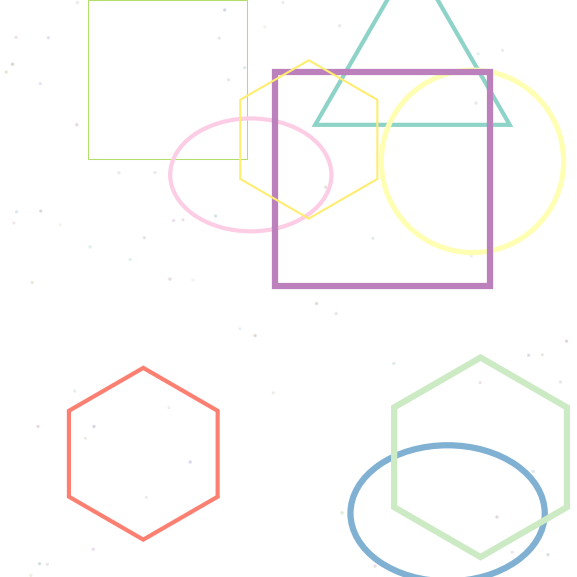[{"shape": "triangle", "thickness": 2, "radius": 0.97, "center": [0.714, 0.88]}, {"shape": "circle", "thickness": 2.5, "radius": 0.79, "center": [0.818, 0.72]}, {"shape": "hexagon", "thickness": 2, "radius": 0.74, "center": [0.248, 0.213]}, {"shape": "oval", "thickness": 3, "radius": 0.84, "center": [0.775, 0.11]}, {"shape": "square", "thickness": 0.5, "radius": 0.69, "center": [0.29, 0.862]}, {"shape": "oval", "thickness": 2, "radius": 0.7, "center": [0.434, 0.696]}, {"shape": "square", "thickness": 3, "radius": 0.93, "center": [0.662, 0.689]}, {"shape": "hexagon", "thickness": 3, "radius": 0.86, "center": [0.832, 0.207]}, {"shape": "hexagon", "thickness": 1, "radius": 0.69, "center": [0.535, 0.758]}]